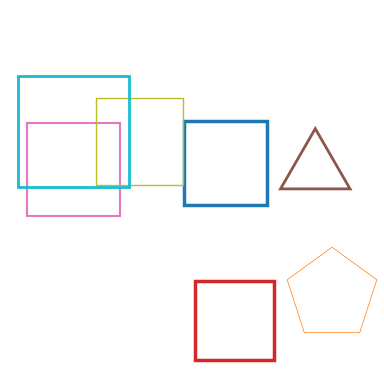[{"shape": "square", "thickness": 2.5, "radius": 0.54, "center": [0.586, 0.576]}, {"shape": "pentagon", "thickness": 0.5, "radius": 0.61, "center": [0.862, 0.235]}, {"shape": "square", "thickness": 2.5, "radius": 0.51, "center": [0.609, 0.167]}, {"shape": "triangle", "thickness": 2, "radius": 0.52, "center": [0.819, 0.562]}, {"shape": "square", "thickness": 1.5, "radius": 0.6, "center": [0.191, 0.56]}, {"shape": "square", "thickness": 1, "radius": 0.57, "center": [0.362, 0.633]}, {"shape": "square", "thickness": 2, "radius": 0.72, "center": [0.191, 0.658]}]